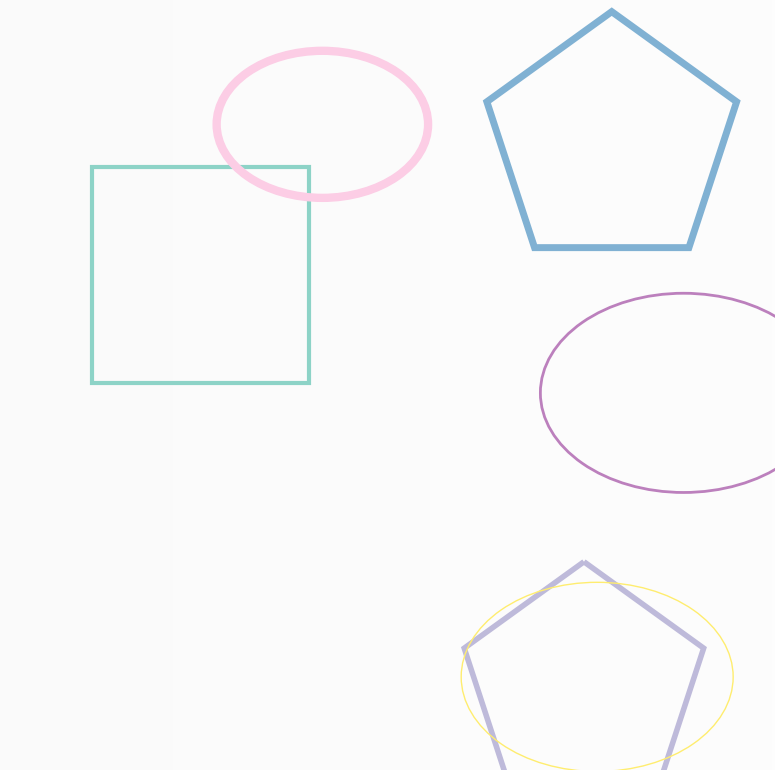[{"shape": "square", "thickness": 1.5, "radius": 0.7, "center": [0.259, 0.643]}, {"shape": "pentagon", "thickness": 2, "radius": 0.81, "center": [0.753, 0.108]}, {"shape": "pentagon", "thickness": 2.5, "radius": 0.85, "center": [0.789, 0.815]}, {"shape": "oval", "thickness": 3, "radius": 0.68, "center": [0.416, 0.839]}, {"shape": "oval", "thickness": 1, "radius": 0.92, "center": [0.882, 0.49]}, {"shape": "oval", "thickness": 0.5, "radius": 0.88, "center": [0.771, 0.121]}]